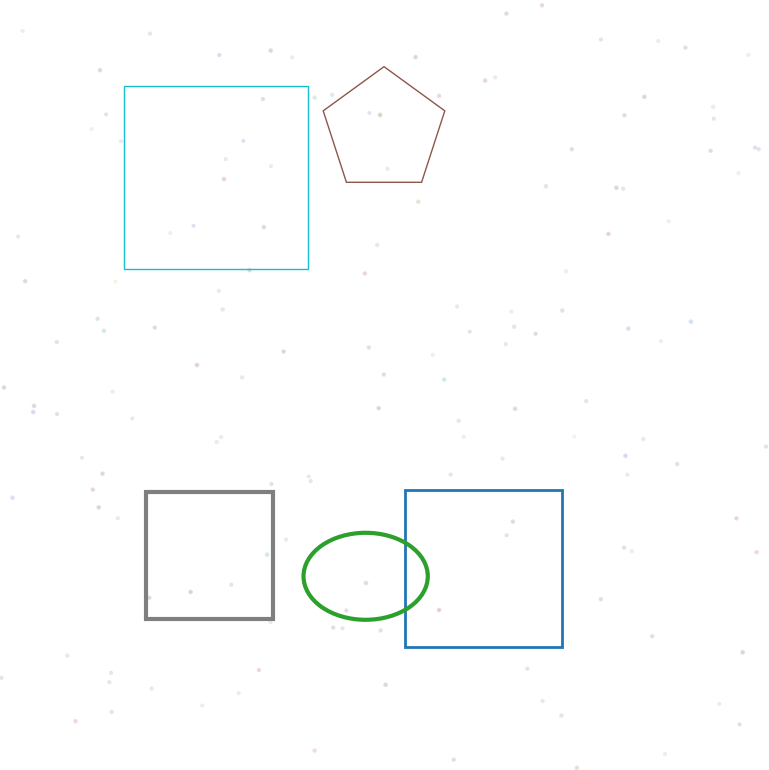[{"shape": "square", "thickness": 1, "radius": 0.51, "center": [0.628, 0.262]}, {"shape": "oval", "thickness": 1.5, "radius": 0.4, "center": [0.475, 0.252]}, {"shape": "pentagon", "thickness": 0.5, "radius": 0.42, "center": [0.499, 0.83]}, {"shape": "square", "thickness": 1.5, "radius": 0.41, "center": [0.272, 0.279]}, {"shape": "square", "thickness": 0.5, "radius": 0.6, "center": [0.281, 0.769]}]